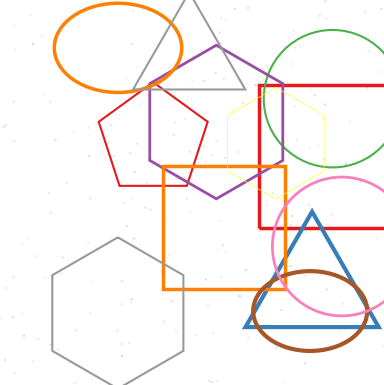[{"shape": "square", "thickness": 2.5, "radius": 0.93, "center": [0.858, 0.595]}, {"shape": "pentagon", "thickness": 1.5, "radius": 0.74, "center": [0.398, 0.638]}, {"shape": "triangle", "thickness": 3, "radius": 1.0, "center": [0.811, 0.25]}, {"shape": "circle", "thickness": 1.5, "radius": 0.89, "center": [0.864, 0.744]}, {"shape": "hexagon", "thickness": 2, "radius": 1.0, "center": [0.562, 0.683]}, {"shape": "square", "thickness": 2.5, "radius": 0.79, "center": [0.583, 0.41]}, {"shape": "oval", "thickness": 2.5, "radius": 0.83, "center": [0.307, 0.876]}, {"shape": "hexagon", "thickness": 0.5, "radius": 0.72, "center": [0.717, 0.628]}, {"shape": "oval", "thickness": 3, "radius": 0.74, "center": [0.806, 0.192]}, {"shape": "circle", "thickness": 2, "radius": 0.9, "center": [0.888, 0.36]}, {"shape": "triangle", "thickness": 1.5, "radius": 0.84, "center": [0.491, 0.852]}, {"shape": "hexagon", "thickness": 1.5, "radius": 0.98, "center": [0.306, 0.187]}]